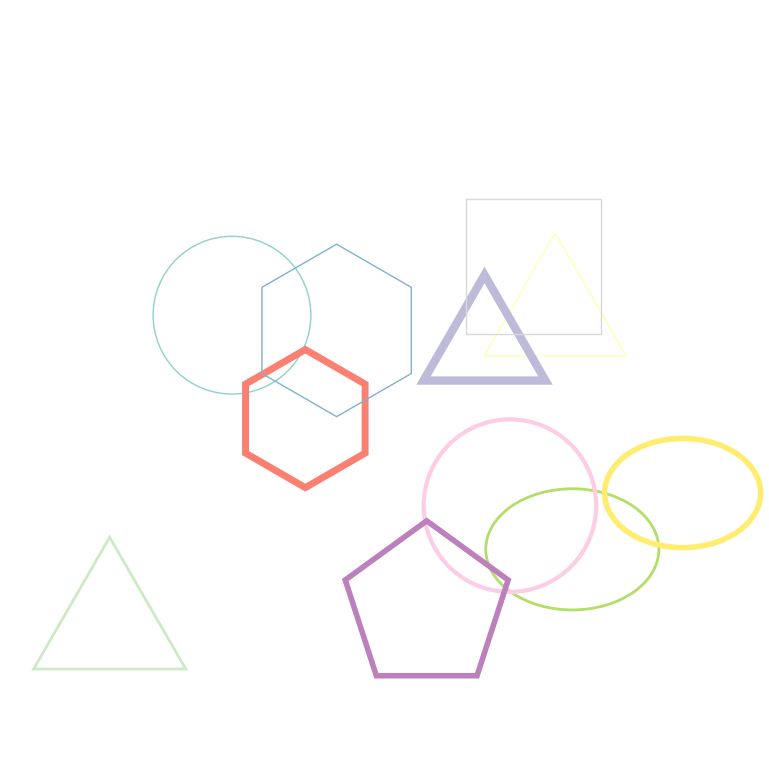[{"shape": "circle", "thickness": 0.5, "radius": 0.51, "center": [0.301, 0.591]}, {"shape": "triangle", "thickness": 0.5, "radius": 0.53, "center": [0.721, 0.591]}, {"shape": "triangle", "thickness": 3, "radius": 0.46, "center": [0.629, 0.551]}, {"shape": "hexagon", "thickness": 2.5, "radius": 0.45, "center": [0.397, 0.456]}, {"shape": "hexagon", "thickness": 0.5, "radius": 0.56, "center": [0.437, 0.571]}, {"shape": "oval", "thickness": 1, "radius": 0.56, "center": [0.743, 0.287]}, {"shape": "circle", "thickness": 1.5, "radius": 0.56, "center": [0.662, 0.343]}, {"shape": "square", "thickness": 0.5, "radius": 0.44, "center": [0.693, 0.654]}, {"shape": "pentagon", "thickness": 2, "radius": 0.56, "center": [0.554, 0.212]}, {"shape": "triangle", "thickness": 1, "radius": 0.57, "center": [0.142, 0.188]}, {"shape": "oval", "thickness": 2, "radius": 0.51, "center": [0.887, 0.36]}]